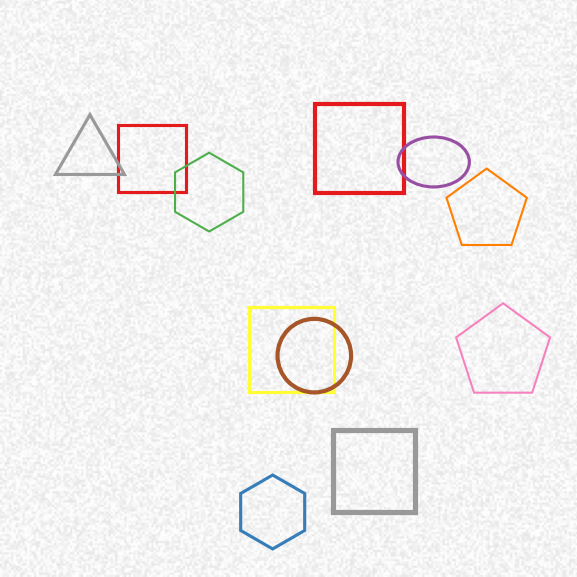[{"shape": "square", "thickness": 1.5, "radius": 0.29, "center": [0.263, 0.725]}, {"shape": "square", "thickness": 2, "radius": 0.39, "center": [0.622, 0.742]}, {"shape": "hexagon", "thickness": 1.5, "radius": 0.32, "center": [0.472, 0.113]}, {"shape": "hexagon", "thickness": 1, "radius": 0.34, "center": [0.362, 0.666]}, {"shape": "oval", "thickness": 1.5, "radius": 0.31, "center": [0.751, 0.719]}, {"shape": "pentagon", "thickness": 1, "radius": 0.37, "center": [0.843, 0.634]}, {"shape": "square", "thickness": 1.5, "radius": 0.37, "center": [0.505, 0.394]}, {"shape": "circle", "thickness": 2, "radius": 0.32, "center": [0.544, 0.383]}, {"shape": "pentagon", "thickness": 1, "radius": 0.43, "center": [0.871, 0.388]}, {"shape": "triangle", "thickness": 1.5, "radius": 0.34, "center": [0.156, 0.732]}, {"shape": "square", "thickness": 2.5, "radius": 0.35, "center": [0.647, 0.184]}]